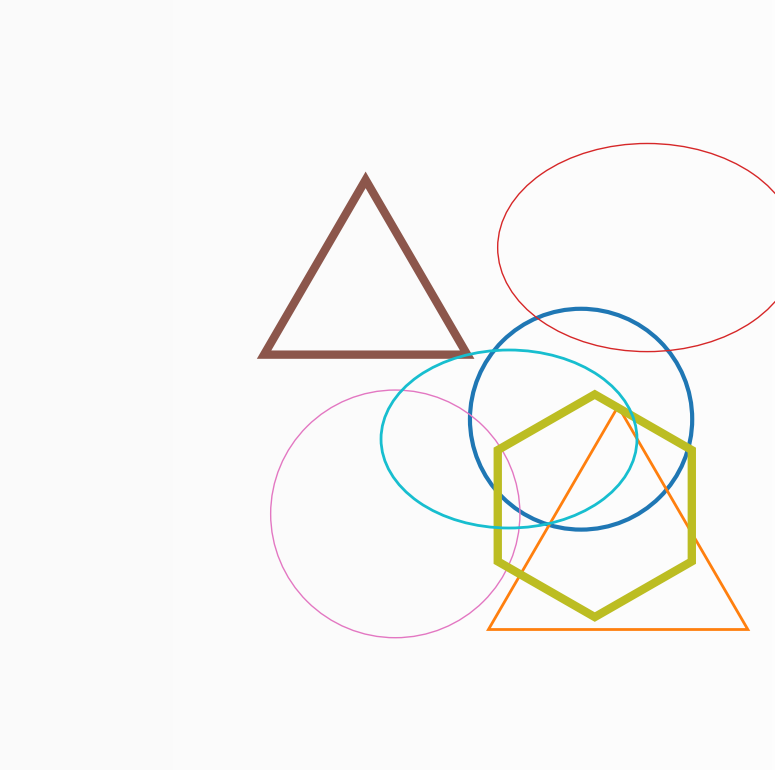[{"shape": "circle", "thickness": 1.5, "radius": 0.72, "center": [0.75, 0.456]}, {"shape": "triangle", "thickness": 1, "radius": 0.97, "center": [0.798, 0.279]}, {"shape": "oval", "thickness": 0.5, "radius": 0.97, "center": [0.835, 0.679]}, {"shape": "triangle", "thickness": 3, "radius": 0.76, "center": [0.472, 0.615]}, {"shape": "circle", "thickness": 0.5, "radius": 0.8, "center": [0.51, 0.333]}, {"shape": "hexagon", "thickness": 3, "radius": 0.72, "center": [0.767, 0.343]}, {"shape": "oval", "thickness": 1, "radius": 0.83, "center": [0.657, 0.43]}]